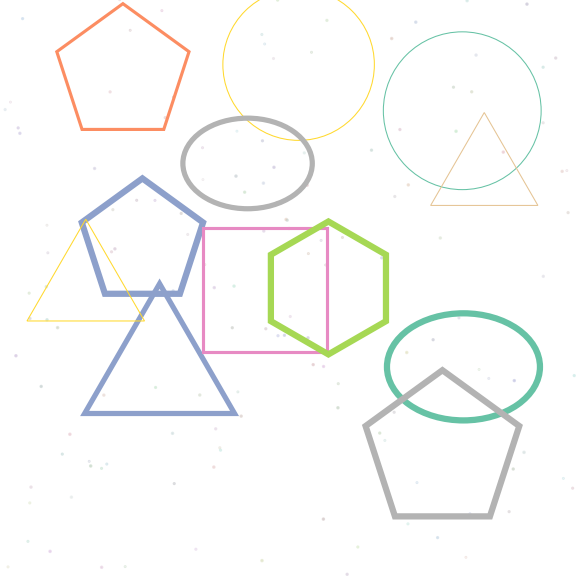[{"shape": "circle", "thickness": 0.5, "radius": 0.68, "center": [0.8, 0.807]}, {"shape": "oval", "thickness": 3, "radius": 0.66, "center": [0.803, 0.364]}, {"shape": "pentagon", "thickness": 1.5, "radius": 0.6, "center": [0.213, 0.872]}, {"shape": "pentagon", "thickness": 3, "radius": 0.55, "center": [0.247, 0.58]}, {"shape": "triangle", "thickness": 2.5, "radius": 0.75, "center": [0.276, 0.358]}, {"shape": "square", "thickness": 1.5, "radius": 0.54, "center": [0.459, 0.497]}, {"shape": "hexagon", "thickness": 3, "radius": 0.58, "center": [0.569, 0.501]}, {"shape": "triangle", "thickness": 0.5, "radius": 0.59, "center": [0.148, 0.502]}, {"shape": "circle", "thickness": 0.5, "radius": 0.66, "center": [0.517, 0.887]}, {"shape": "triangle", "thickness": 0.5, "radius": 0.54, "center": [0.839, 0.697]}, {"shape": "pentagon", "thickness": 3, "radius": 0.7, "center": [0.766, 0.218]}, {"shape": "oval", "thickness": 2.5, "radius": 0.56, "center": [0.429, 0.716]}]